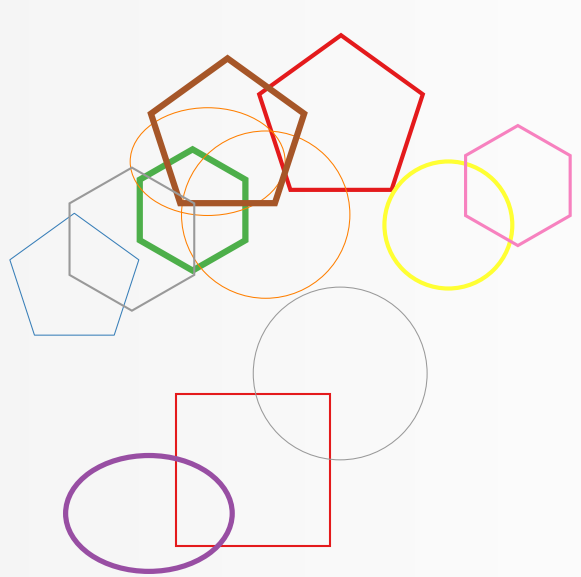[{"shape": "square", "thickness": 1, "radius": 0.66, "center": [0.436, 0.186]}, {"shape": "pentagon", "thickness": 2, "radius": 0.74, "center": [0.587, 0.79]}, {"shape": "pentagon", "thickness": 0.5, "radius": 0.58, "center": [0.128, 0.513]}, {"shape": "hexagon", "thickness": 3, "radius": 0.52, "center": [0.331, 0.636]}, {"shape": "oval", "thickness": 2.5, "radius": 0.72, "center": [0.256, 0.11]}, {"shape": "circle", "thickness": 0.5, "radius": 0.72, "center": [0.457, 0.627]}, {"shape": "oval", "thickness": 0.5, "radius": 0.67, "center": [0.357, 0.719]}, {"shape": "circle", "thickness": 2, "radius": 0.55, "center": [0.771, 0.61]}, {"shape": "pentagon", "thickness": 3, "radius": 0.69, "center": [0.391, 0.759]}, {"shape": "hexagon", "thickness": 1.5, "radius": 0.52, "center": [0.891, 0.678]}, {"shape": "circle", "thickness": 0.5, "radius": 0.75, "center": [0.585, 0.352]}, {"shape": "hexagon", "thickness": 1, "radius": 0.62, "center": [0.227, 0.585]}]